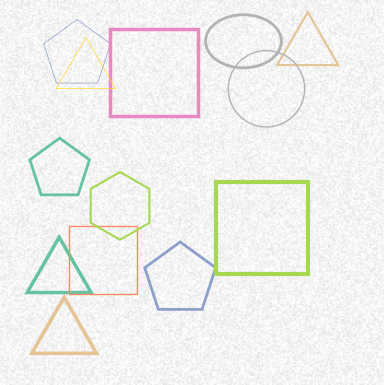[{"shape": "pentagon", "thickness": 2, "radius": 0.41, "center": [0.155, 0.56]}, {"shape": "triangle", "thickness": 2.5, "radius": 0.48, "center": [0.154, 0.288]}, {"shape": "square", "thickness": 1, "radius": 0.44, "center": [0.268, 0.326]}, {"shape": "pentagon", "thickness": 2, "radius": 0.48, "center": [0.468, 0.275]}, {"shape": "pentagon", "thickness": 0.5, "radius": 0.46, "center": [0.2, 0.858]}, {"shape": "square", "thickness": 2.5, "radius": 0.57, "center": [0.4, 0.812]}, {"shape": "square", "thickness": 3, "radius": 0.6, "center": [0.681, 0.409]}, {"shape": "hexagon", "thickness": 1.5, "radius": 0.44, "center": [0.312, 0.465]}, {"shape": "triangle", "thickness": 0.5, "radius": 0.45, "center": [0.223, 0.814]}, {"shape": "triangle", "thickness": 2.5, "radius": 0.49, "center": [0.167, 0.131]}, {"shape": "triangle", "thickness": 1.5, "radius": 0.46, "center": [0.799, 0.877]}, {"shape": "circle", "thickness": 1, "radius": 0.5, "center": [0.692, 0.769]}, {"shape": "oval", "thickness": 2, "radius": 0.49, "center": [0.632, 0.893]}]